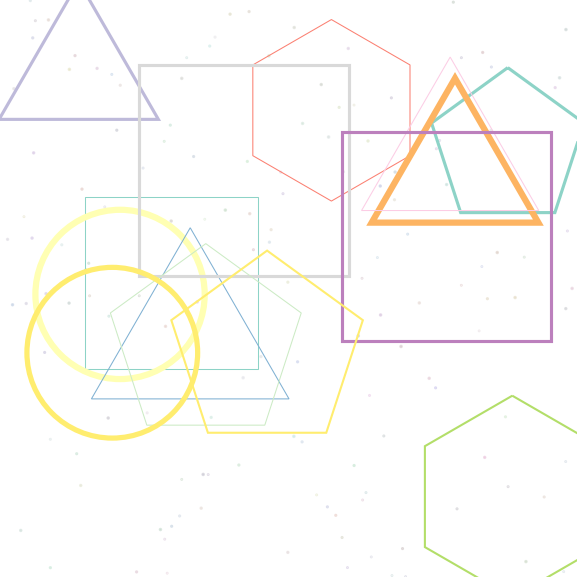[{"shape": "pentagon", "thickness": 1.5, "radius": 0.69, "center": [0.879, 0.743]}, {"shape": "square", "thickness": 0.5, "radius": 0.75, "center": [0.297, 0.509]}, {"shape": "circle", "thickness": 3, "radius": 0.73, "center": [0.208, 0.489]}, {"shape": "triangle", "thickness": 1.5, "radius": 0.8, "center": [0.136, 0.872]}, {"shape": "hexagon", "thickness": 0.5, "radius": 0.79, "center": [0.574, 0.808]}, {"shape": "triangle", "thickness": 0.5, "radius": 0.99, "center": [0.329, 0.407]}, {"shape": "triangle", "thickness": 3, "radius": 0.83, "center": [0.788, 0.697]}, {"shape": "hexagon", "thickness": 1, "radius": 0.87, "center": [0.887, 0.139]}, {"shape": "triangle", "thickness": 0.5, "radius": 0.89, "center": [0.779, 0.723]}, {"shape": "square", "thickness": 1.5, "radius": 0.91, "center": [0.422, 0.704]}, {"shape": "square", "thickness": 1.5, "radius": 0.9, "center": [0.773, 0.59]}, {"shape": "pentagon", "thickness": 0.5, "radius": 0.87, "center": [0.356, 0.404]}, {"shape": "pentagon", "thickness": 1, "radius": 0.87, "center": [0.462, 0.391]}, {"shape": "circle", "thickness": 2.5, "radius": 0.74, "center": [0.194, 0.388]}]